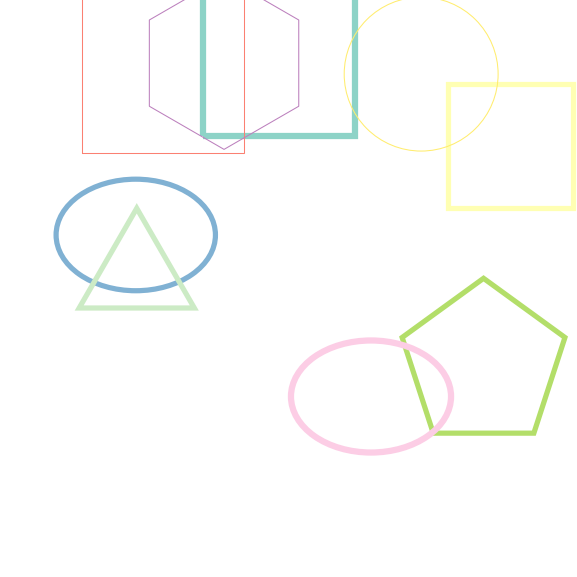[{"shape": "square", "thickness": 3, "radius": 0.66, "center": [0.483, 0.896]}, {"shape": "square", "thickness": 2.5, "radius": 0.54, "center": [0.884, 0.747]}, {"shape": "square", "thickness": 0.5, "radius": 0.7, "center": [0.282, 0.874]}, {"shape": "oval", "thickness": 2.5, "radius": 0.69, "center": [0.235, 0.592]}, {"shape": "pentagon", "thickness": 2.5, "radius": 0.74, "center": [0.837, 0.369]}, {"shape": "oval", "thickness": 3, "radius": 0.69, "center": [0.642, 0.313]}, {"shape": "hexagon", "thickness": 0.5, "radius": 0.75, "center": [0.388, 0.89]}, {"shape": "triangle", "thickness": 2.5, "radius": 0.58, "center": [0.237, 0.523]}, {"shape": "circle", "thickness": 0.5, "radius": 0.67, "center": [0.729, 0.871]}]